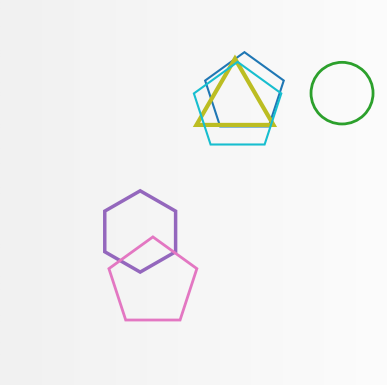[{"shape": "pentagon", "thickness": 1.5, "radius": 0.53, "center": [0.631, 0.758]}, {"shape": "circle", "thickness": 2, "radius": 0.4, "center": [0.883, 0.758]}, {"shape": "hexagon", "thickness": 2.5, "radius": 0.53, "center": [0.362, 0.399]}, {"shape": "pentagon", "thickness": 2, "radius": 0.6, "center": [0.395, 0.265]}, {"shape": "triangle", "thickness": 3, "radius": 0.57, "center": [0.606, 0.733]}, {"shape": "pentagon", "thickness": 1.5, "radius": 0.59, "center": [0.613, 0.721]}]